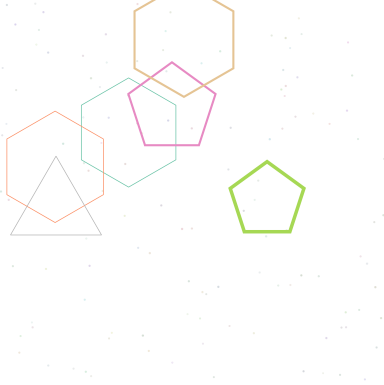[{"shape": "hexagon", "thickness": 0.5, "radius": 0.71, "center": [0.334, 0.656]}, {"shape": "hexagon", "thickness": 0.5, "radius": 0.72, "center": [0.143, 0.567]}, {"shape": "pentagon", "thickness": 1.5, "radius": 0.6, "center": [0.447, 0.719]}, {"shape": "pentagon", "thickness": 2.5, "radius": 0.5, "center": [0.694, 0.479]}, {"shape": "hexagon", "thickness": 1.5, "radius": 0.74, "center": [0.478, 0.897]}, {"shape": "triangle", "thickness": 0.5, "radius": 0.68, "center": [0.145, 0.458]}]